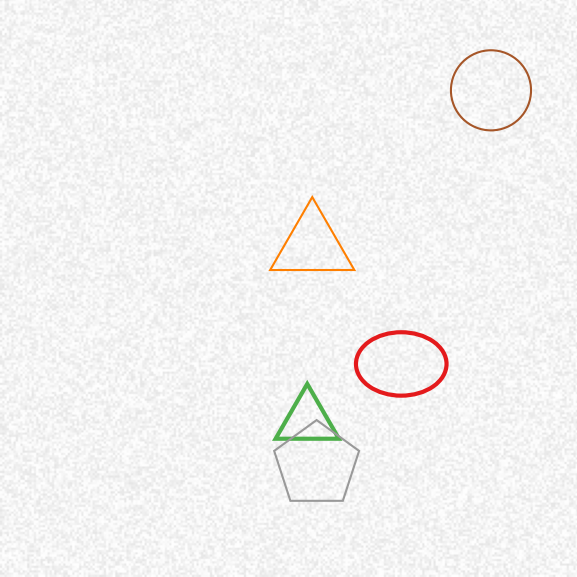[{"shape": "oval", "thickness": 2, "radius": 0.39, "center": [0.695, 0.369]}, {"shape": "triangle", "thickness": 2, "radius": 0.32, "center": [0.532, 0.271]}, {"shape": "triangle", "thickness": 1, "radius": 0.42, "center": [0.541, 0.574]}, {"shape": "circle", "thickness": 1, "radius": 0.35, "center": [0.85, 0.843]}, {"shape": "pentagon", "thickness": 1, "radius": 0.39, "center": [0.548, 0.194]}]